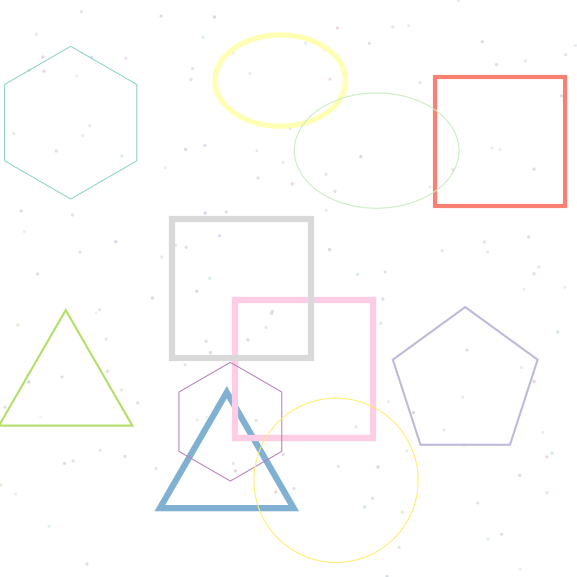[{"shape": "hexagon", "thickness": 0.5, "radius": 0.66, "center": [0.122, 0.787]}, {"shape": "oval", "thickness": 2.5, "radius": 0.56, "center": [0.485, 0.86]}, {"shape": "pentagon", "thickness": 1, "radius": 0.66, "center": [0.806, 0.336]}, {"shape": "square", "thickness": 2, "radius": 0.56, "center": [0.866, 0.754]}, {"shape": "triangle", "thickness": 3, "radius": 0.67, "center": [0.393, 0.186]}, {"shape": "triangle", "thickness": 1, "radius": 0.67, "center": [0.114, 0.329]}, {"shape": "square", "thickness": 3, "radius": 0.6, "center": [0.526, 0.36]}, {"shape": "square", "thickness": 3, "radius": 0.6, "center": [0.418, 0.499]}, {"shape": "hexagon", "thickness": 0.5, "radius": 0.51, "center": [0.399, 0.269]}, {"shape": "oval", "thickness": 0.5, "radius": 0.71, "center": [0.652, 0.738]}, {"shape": "circle", "thickness": 0.5, "radius": 0.71, "center": [0.582, 0.167]}]